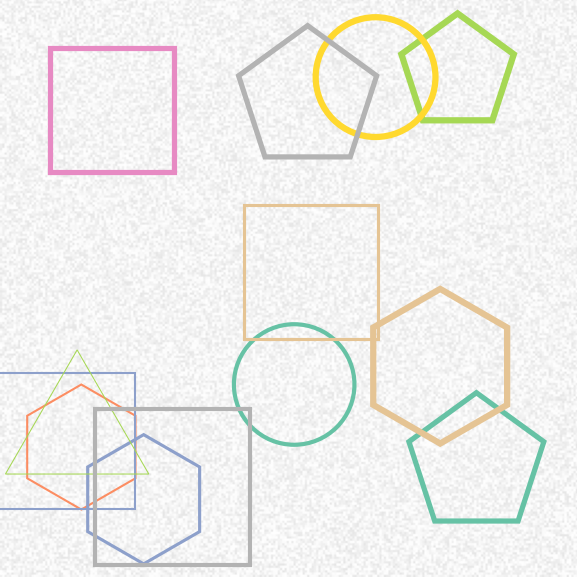[{"shape": "pentagon", "thickness": 2.5, "radius": 0.61, "center": [0.825, 0.196]}, {"shape": "circle", "thickness": 2, "radius": 0.52, "center": [0.509, 0.333]}, {"shape": "hexagon", "thickness": 1, "radius": 0.54, "center": [0.141, 0.225]}, {"shape": "hexagon", "thickness": 1.5, "radius": 0.56, "center": [0.249, 0.135]}, {"shape": "square", "thickness": 1, "radius": 0.59, "center": [0.116, 0.236]}, {"shape": "square", "thickness": 2.5, "radius": 0.53, "center": [0.194, 0.809]}, {"shape": "pentagon", "thickness": 3, "radius": 0.51, "center": [0.792, 0.874]}, {"shape": "triangle", "thickness": 0.5, "radius": 0.72, "center": [0.134, 0.25]}, {"shape": "circle", "thickness": 3, "radius": 0.52, "center": [0.65, 0.866]}, {"shape": "square", "thickness": 1.5, "radius": 0.58, "center": [0.539, 0.529]}, {"shape": "hexagon", "thickness": 3, "radius": 0.67, "center": [0.762, 0.365]}, {"shape": "square", "thickness": 2, "radius": 0.67, "center": [0.299, 0.156]}, {"shape": "pentagon", "thickness": 2.5, "radius": 0.63, "center": [0.533, 0.829]}]